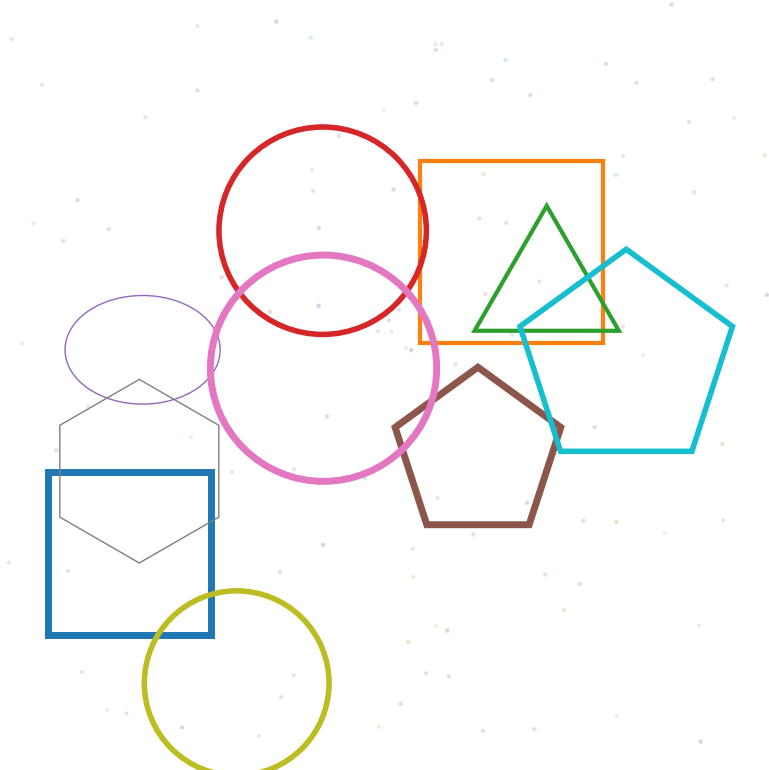[{"shape": "square", "thickness": 2.5, "radius": 0.53, "center": [0.168, 0.282]}, {"shape": "square", "thickness": 1.5, "radius": 0.59, "center": [0.664, 0.673]}, {"shape": "triangle", "thickness": 1.5, "radius": 0.54, "center": [0.71, 0.625]}, {"shape": "circle", "thickness": 2, "radius": 0.67, "center": [0.419, 0.7]}, {"shape": "oval", "thickness": 0.5, "radius": 0.5, "center": [0.185, 0.546]}, {"shape": "pentagon", "thickness": 2.5, "radius": 0.57, "center": [0.621, 0.41]}, {"shape": "circle", "thickness": 2.5, "radius": 0.73, "center": [0.42, 0.522]}, {"shape": "hexagon", "thickness": 0.5, "radius": 0.6, "center": [0.181, 0.388]}, {"shape": "circle", "thickness": 2, "radius": 0.6, "center": [0.307, 0.113]}, {"shape": "pentagon", "thickness": 2, "radius": 0.73, "center": [0.813, 0.531]}]